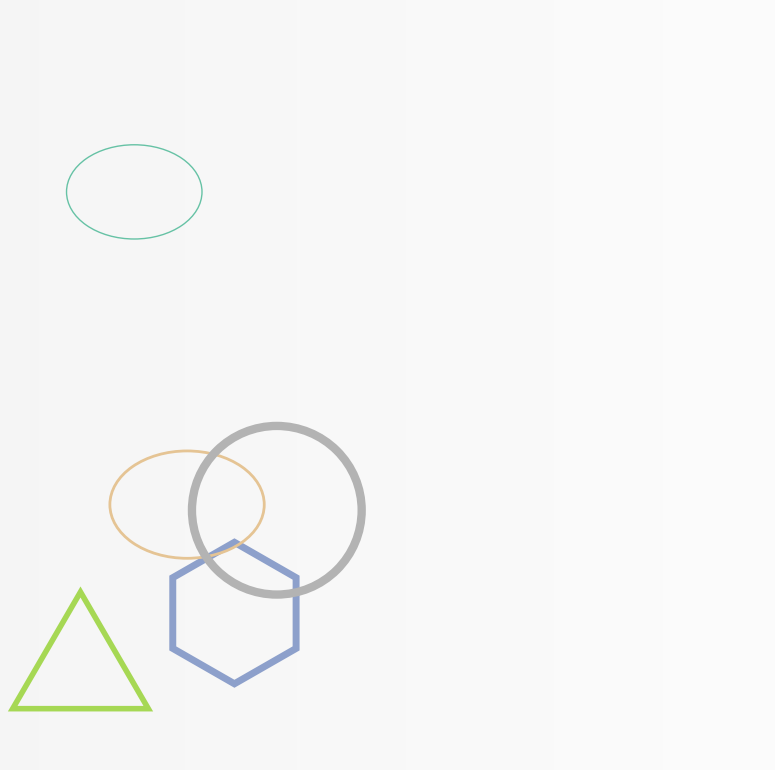[{"shape": "oval", "thickness": 0.5, "radius": 0.44, "center": [0.173, 0.751]}, {"shape": "hexagon", "thickness": 2.5, "radius": 0.46, "center": [0.302, 0.204]}, {"shape": "triangle", "thickness": 2, "radius": 0.51, "center": [0.104, 0.13]}, {"shape": "oval", "thickness": 1, "radius": 0.5, "center": [0.241, 0.345]}, {"shape": "circle", "thickness": 3, "radius": 0.55, "center": [0.357, 0.337]}]